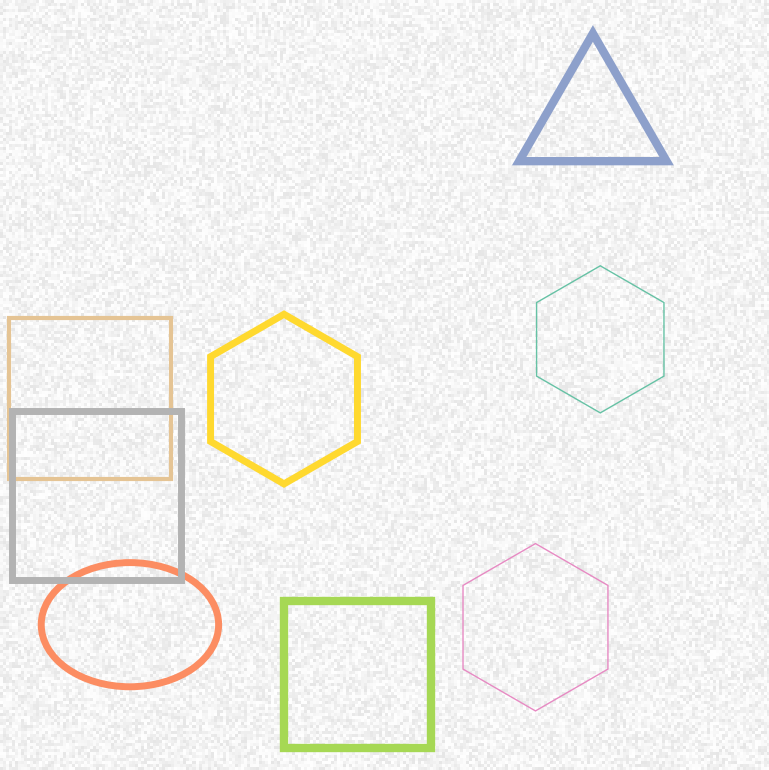[{"shape": "hexagon", "thickness": 0.5, "radius": 0.48, "center": [0.78, 0.559]}, {"shape": "oval", "thickness": 2.5, "radius": 0.58, "center": [0.169, 0.189]}, {"shape": "triangle", "thickness": 3, "radius": 0.55, "center": [0.77, 0.846]}, {"shape": "hexagon", "thickness": 0.5, "radius": 0.54, "center": [0.695, 0.185]}, {"shape": "square", "thickness": 3, "radius": 0.48, "center": [0.464, 0.124]}, {"shape": "hexagon", "thickness": 2.5, "radius": 0.55, "center": [0.369, 0.482]}, {"shape": "square", "thickness": 1.5, "radius": 0.52, "center": [0.117, 0.482]}, {"shape": "square", "thickness": 2.5, "radius": 0.55, "center": [0.125, 0.356]}]